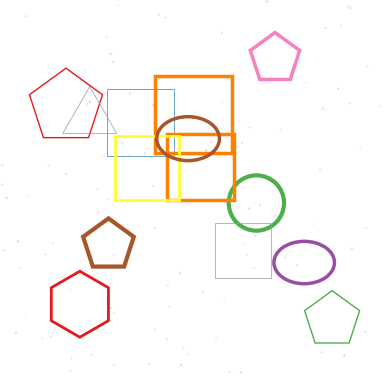[{"shape": "hexagon", "thickness": 2, "radius": 0.43, "center": [0.207, 0.21]}, {"shape": "pentagon", "thickness": 1, "radius": 0.5, "center": [0.171, 0.723]}, {"shape": "square", "thickness": 0.5, "radius": 0.44, "center": [0.364, 0.681]}, {"shape": "circle", "thickness": 3, "radius": 0.36, "center": [0.666, 0.473]}, {"shape": "pentagon", "thickness": 1, "radius": 0.38, "center": [0.863, 0.17]}, {"shape": "oval", "thickness": 2.5, "radius": 0.39, "center": [0.79, 0.318]}, {"shape": "square", "thickness": 2.5, "radius": 0.43, "center": [0.521, 0.566]}, {"shape": "square", "thickness": 2.5, "radius": 0.5, "center": [0.502, 0.702]}, {"shape": "square", "thickness": 2, "radius": 0.42, "center": [0.381, 0.564]}, {"shape": "pentagon", "thickness": 3, "radius": 0.35, "center": [0.282, 0.364]}, {"shape": "oval", "thickness": 2.5, "radius": 0.41, "center": [0.488, 0.64]}, {"shape": "pentagon", "thickness": 2.5, "radius": 0.34, "center": [0.714, 0.848]}, {"shape": "square", "thickness": 0.5, "radius": 0.36, "center": [0.632, 0.349]}, {"shape": "triangle", "thickness": 0.5, "radius": 0.4, "center": [0.233, 0.694]}]